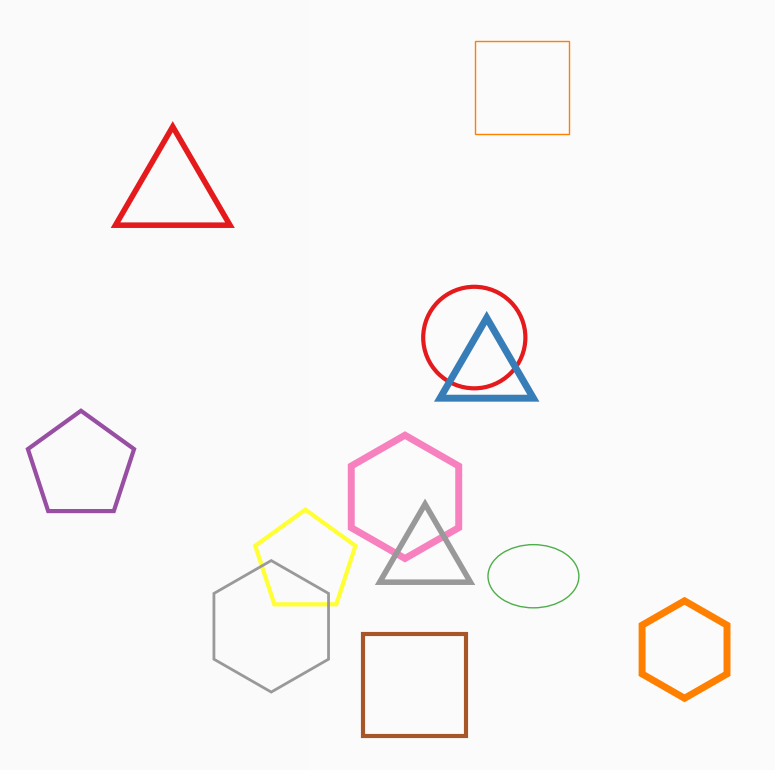[{"shape": "circle", "thickness": 1.5, "radius": 0.33, "center": [0.612, 0.562]}, {"shape": "triangle", "thickness": 2, "radius": 0.43, "center": [0.223, 0.75]}, {"shape": "triangle", "thickness": 2.5, "radius": 0.35, "center": [0.628, 0.518]}, {"shape": "oval", "thickness": 0.5, "radius": 0.29, "center": [0.688, 0.252]}, {"shape": "pentagon", "thickness": 1.5, "radius": 0.36, "center": [0.104, 0.395]}, {"shape": "hexagon", "thickness": 2.5, "radius": 0.32, "center": [0.883, 0.156]}, {"shape": "square", "thickness": 0.5, "radius": 0.3, "center": [0.674, 0.887]}, {"shape": "pentagon", "thickness": 1.5, "radius": 0.34, "center": [0.394, 0.27]}, {"shape": "square", "thickness": 1.5, "radius": 0.33, "center": [0.535, 0.11]}, {"shape": "hexagon", "thickness": 2.5, "radius": 0.4, "center": [0.523, 0.355]}, {"shape": "hexagon", "thickness": 1, "radius": 0.43, "center": [0.35, 0.187]}, {"shape": "triangle", "thickness": 2, "radius": 0.34, "center": [0.548, 0.278]}]